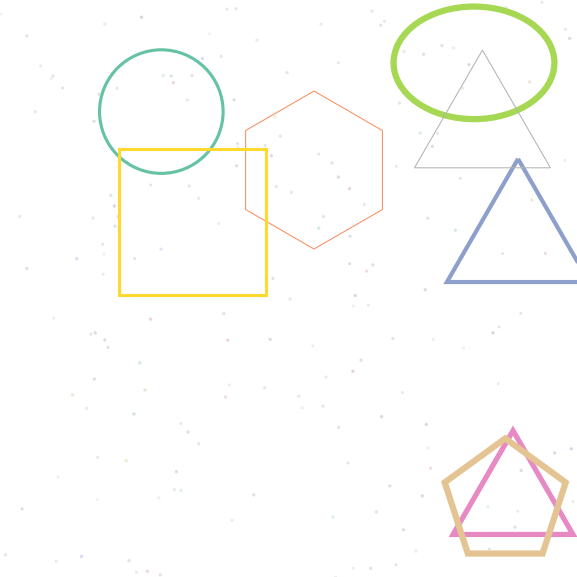[{"shape": "circle", "thickness": 1.5, "radius": 0.53, "center": [0.279, 0.806]}, {"shape": "hexagon", "thickness": 0.5, "radius": 0.68, "center": [0.544, 0.705]}, {"shape": "triangle", "thickness": 2, "radius": 0.71, "center": [0.897, 0.582]}, {"shape": "triangle", "thickness": 2.5, "radius": 0.6, "center": [0.888, 0.134]}, {"shape": "oval", "thickness": 3, "radius": 0.7, "center": [0.821, 0.89]}, {"shape": "square", "thickness": 1.5, "radius": 0.63, "center": [0.333, 0.614]}, {"shape": "pentagon", "thickness": 3, "radius": 0.55, "center": [0.875, 0.13]}, {"shape": "triangle", "thickness": 0.5, "radius": 0.68, "center": [0.835, 0.777]}]